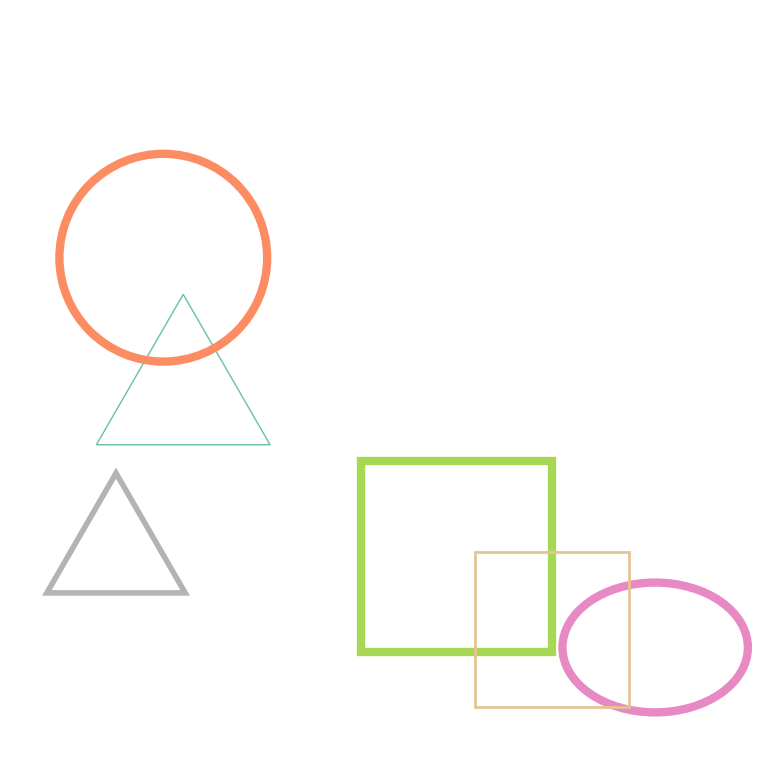[{"shape": "triangle", "thickness": 0.5, "radius": 0.65, "center": [0.238, 0.488]}, {"shape": "circle", "thickness": 3, "radius": 0.67, "center": [0.212, 0.665]}, {"shape": "oval", "thickness": 3, "radius": 0.6, "center": [0.851, 0.159]}, {"shape": "square", "thickness": 3, "radius": 0.62, "center": [0.593, 0.277]}, {"shape": "square", "thickness": 1, "radius": 0.5, "center": [0.717, 0.182]}, {"shape": "triangle", "thickness": 2, "radius": 0.52, "center": [0.151, 0.282]}]